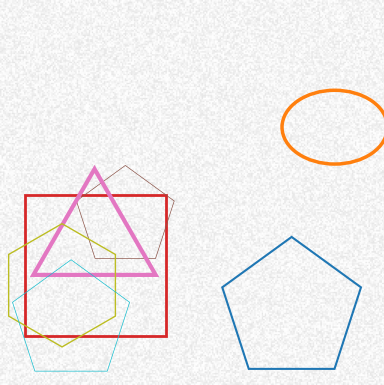[{"shape": "pentagon", "thickness": 1.5, "radius": 0.95, "center": [0.757, 0.195]}, {"shape": "oval", "thickness": 2.5, "radius": 0.68, "center": [0.869, 0.67]}, {"shape": "square", "thickness": 2, "radius": 0.92, "center": [0.248, 0.31]}, {"shape": "pentagon", "thickness": 0.5, "radius": 0.67, "center": [0.326, 0.437]}, {"shape": "triangle", "thickness": 3, "radius": 0.92, "center": [0.246, 0.378]}, {"shape": "hexagon", "thickness": 1, "radius": 0.8, "center": [0.161, 0.259]}, {"shape": "pentagon", "thickness": 0.5, "radius": 0.8, "center": [0.185, 0.165]}]